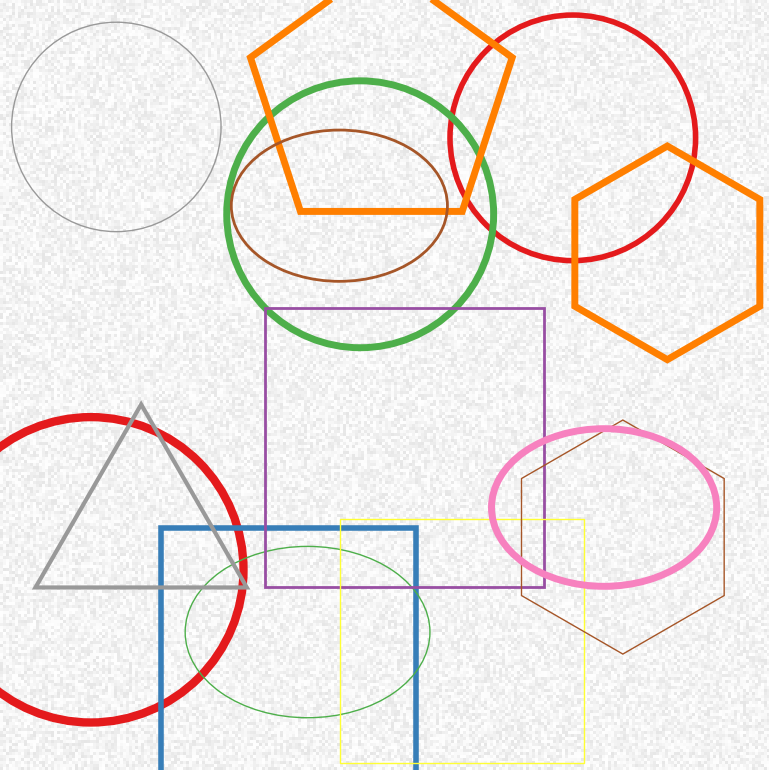[{"shape": "circle", "thickness": 3, "radius": 0.99, "center": [0.118, 0.26]}, {"shape": "circle", "thickness": 2, "radius": 0.8, "center": [0.744, 0.821]}, {"shape": "square", "thickness": 2, "radius": 0.83, "center": [0.375, 0.149]}, {"shape": "circle", "thickness": 2.5, "radius": 0.87, "center": [0.468, 0.722]}, {"shape": "oval", "thickness": 0.5, "radius": 0.79, "center": [0.399, 0.179]}, {"shape": "square", "thickness": 1, "radius": 0.91, "center": [0.526, 0.419]}, {"shape": "pentagon", "thickness": 2.5, "radius": 0.89, "center": [0.495, 0.87]}, {"shape": "hexagon", "thickness": 2.5, "radius": 0.69, "center": [0.867, 0.672]}, {"shape": "square", "thickness": 0.5, "radius": 0.79, "center": [0.6, 0.168]}, {"shape": "hexagon", "thickness": 0.5, "radius": 0.76, "center": [0.809, 0.303]}, {"shape": "oval", "thickness": 1, "radius": 0.7, "center": [0.441, 0.733]}, {"shape": "oval", "thickness": 2.5, "radius": 0.73, "center": [0.785, 0.341]}, {"shape": "circle", "thickness": 0.5, "radius": 0.68, "center": [0.151, 0.835]}, {"shape": "triangle", "thickness": 1.5, "radius": 0.79, "center": [0.183, 0.316]}]